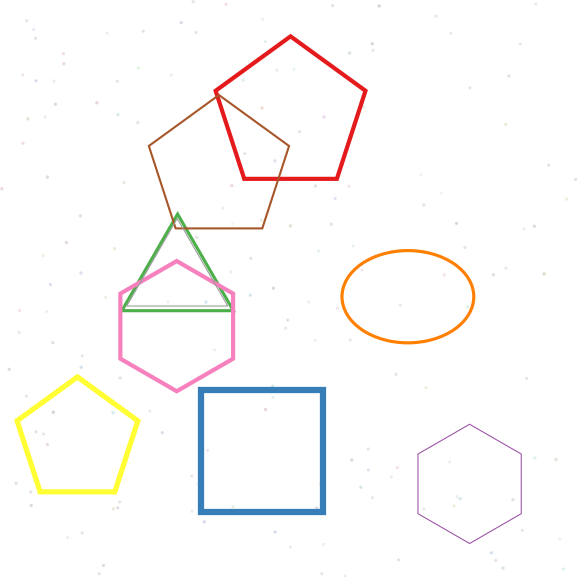[{"shape": "pentagon", "thickness": 2, "radius": 0.68, "center": [0.503, 0.8]}, {"shape": "square", "thickness": 3, "radius": 0.53, "center": [0.454, 0.218]}, {"shape": "triangle", "thickness": 1.5, "radius": 0.56, "center": [0.308, 0.517]}, {"shape": "hexagon", "thickness": 0.5, "radius": 0.52, "center": [0.813, 0.161]}, {"shape": "oval", "thickness": 1.5, "radius": 0.57, "center": [0.706, 0.485]}, {"shape": "pentagon", "thickness": 2.5, "radius": 0.55, "center": [0.134, 0.236]}, {"shape": "pentagon", "thickness": 1, "radius": 0.64, "center": [0.379, 0.707]}, {"shape": "hexagon", "thickness": 2, "radius": 0.56, "center": [0.306, 0.434]}, {"shape": "triangle", "thickness": 0.5, "radius": 0.5, "center": [0.307, 0.52]}]